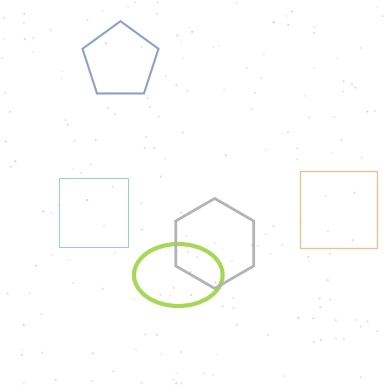[{"shape": "square", "thickness": 0.5, "radius": 0.45, "center": [0.243, 0.448]}, {"shape": "pentagon", "thickness": 1.5, "radius": 0.52, "center": [0.313, 0.841]}, {"shape": "oval", "thickness": 3, "radius": 0.58, "center": [0.463, 0.286]}, {"shape": "square", "thickness": 1, "radius": 0.5, "center": [0.879, 0.456]}, {"shape": "hexagon", "thickness": 2, "radius": 0.58, "center": [0.558, 0.368]}]